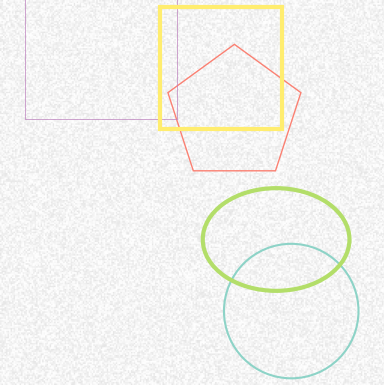[{"shape": "circle", "thickness": 1.5, "radius": 0.87, "center": [0.756, 0.192]}, {"shape": "pentagon", "thickness": 1, "radius": 0.91, "center": [0.609, 0.703]}, {"shape": "oval", "thickness": 3, "radius": 0.95, "center": [0.717, 0.378]}, {"shape": "square", "thickness": 0.5, "radius": 0.98, "center": [0.263, 0.888]}, {"shape": "square", "thickness": 3, "radius": 0.79, "center": [0.575, 0.823]}]